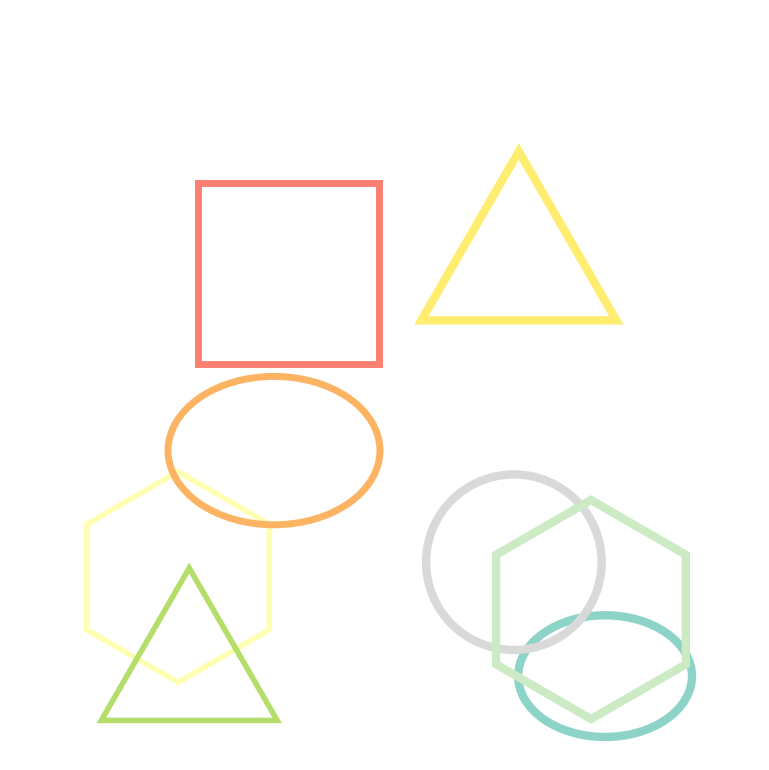[{"shape": "oval", "thickness": 3, "radius": 0.56, "center": [0.786, 0.122]}, {"shape": "hexagon", "thickness": 2, "radius": 0.68, "center": [0.231, 0.251]}, {"shape": "square", "thickness": 2.5, "radius": 0.59, "center": [0.375, 0.645]}, {"shape": "oval", "thickness": 2.5, "radius": 0.69, "center": [0.356, 0.415]}, {"shape": "triangle", "thickness": 2, "radius": 0.66, "center": [0.246, 0.13]}, {"shape": "circle", "thickness": 3, "radius": 0.57, "center": [0.667, 0.27]}, {"shape": "hexagon", "thickness": 3, "radius": 0.71, "center": [0.768, 0.208]}, {"shape": "triangle", "thickness": 3, "radius": 0.73, "center": [0.674, 0.657]}]